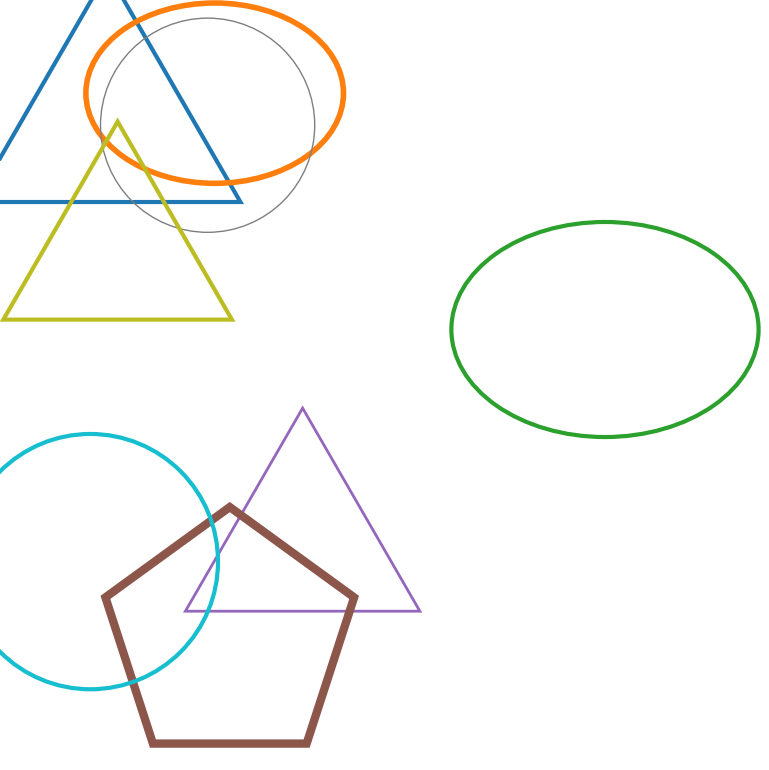[{"shape": "triangle", "thickness": 1.5, "radius": 1.0, "center": [0.14, 0.837]}, {"shape": "oval", "thickness": 2, "radius": 0.84, "center": [0.279, 0.879]}, {"shape": "oval", "thickness": 1.5, "radius": 1.0, "center": [0.786, 0.572]}, {"shape": "triangle", "thickness": 1, "radius": 0.88, "center": [0.393, 0.294]}, {"shape": "pentagon", "thickness": 3, "radius": 0.85, "center": [0.298, 0.172]}, {"shape": "circle", "thickness": 0.5, "radius": 0.7, "center": [0.27, 0.837]}, {"shape": "triangle", "thickness": 1.5, "radius": 0.86, "center": [0.153, 0.671]}, {"shape": "circle", "thickness": 1.5, "radius": 0.83, "center": [0.117, 0.271]}]